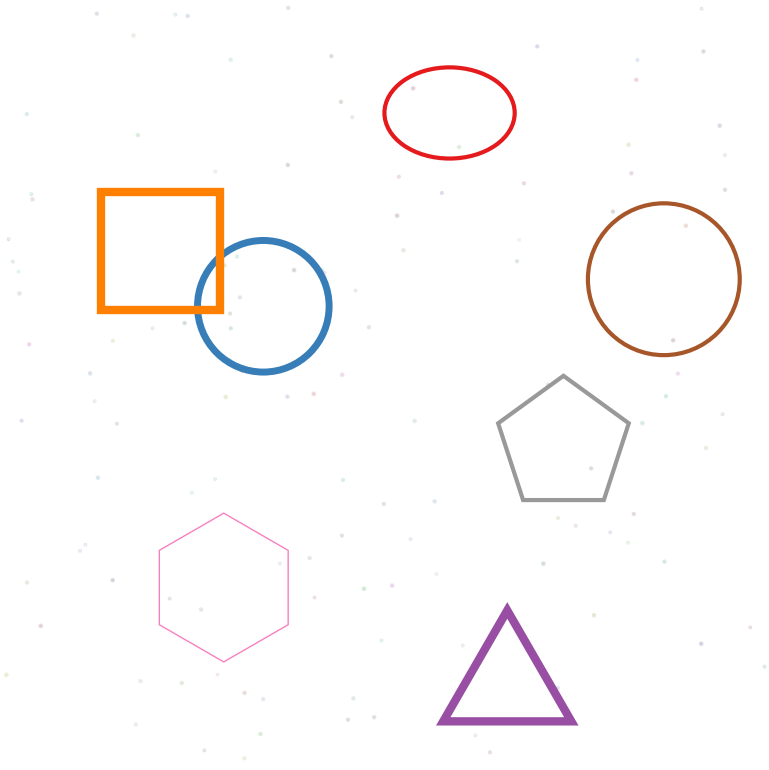[{"shape": "oval", "thickness": 1.5, "radius": 0.42, "center": [0.584, 0.853]}, {"shape": "circle", "thickness": 2.5, "radius": 0.43, "center": [0.342, 0.602]}, {"shape": "triangle", "thickness": 3, "radius": 0.48, "center": [0.659, 0.111]}, {"shape": "square", "thickness": 3, "radius": 0.39, "center": [0.209, 0.674]}, {"shape": "circle", "thickness": 1.5, "radius": 0.49, "center": [0.862, 0.637]}, {"shape": "hexagon", "thickness": 0.5, "radius": 0.48, "center": [0.291, 0.237]}, {"shape": "pentagon", "thickness": 1.5, "radius": 0.45, "center": [0.732, 0.423]}]